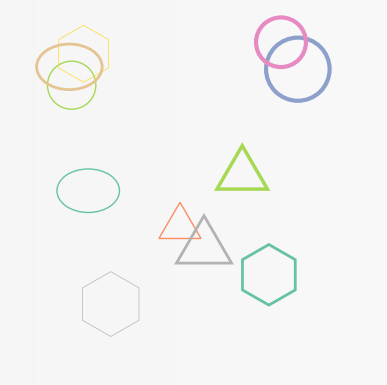[{"shape": "hexagon", "thickness": 2, "radius": 0.39, "center": [0.694, 0.286]}, {"shape": "oval", "thickness": 1, "radius": 0.4, "center": [0.228, 0.505]}, {"shape": "triangle", "thickness": 1, "radius": 0.31, "center": [0.464, 0.412]}, {"shape": "circle", "thickness": 3, "radius": 0.41, "center": [0.769, 0.82]}, {"shape": "circle", "thickness": 3, "radius": 0.32, "center": [0.725, 0.89]}, {"shape": "circle", "thickness": 1, "radius": 0.31, "center": [0.185, 0.779]}, {"shape": "triangle", "thickness": 2.5, "radius": 0.38, "center": [0.625, 0.546]}, {"shape": "hexagon", "thickness": 0.5, "radius": 0.37, "center": [0.216, 0.86]}, {"shape": "oval", "thickness": 2, "radius": 0.42, "center": [0.179, 0.826]}, {"shape": "hexagon", "thickness": 0.5, "radius": 0.42, "center": [0.286, 0.21]}, {"shape": "triangle", "thickness": 2, "radius": 0.41, "center": [0.527, 0.358]}]